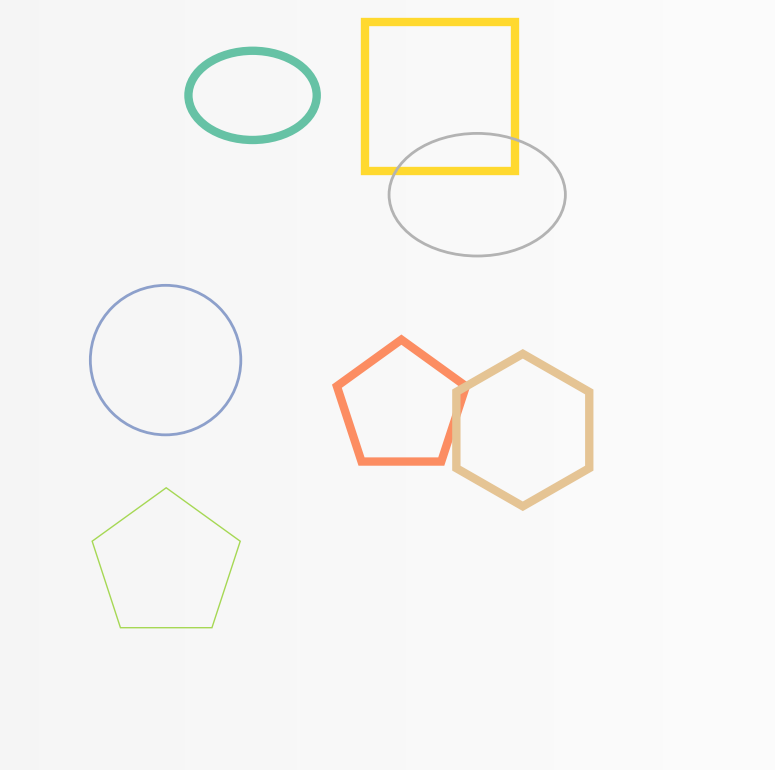[{"shape": "oval", "thickness": 3, "radius": 0.41, "center": [0.326, 0.876]}, {"shape": "pentagon", "thickness": 3, "radius": 0.44, "center": [0.518, 0.471]}, {"shape": "circle", "thickness": 1, "radius": 0.49, "center": [0.214, 0.532]}, {"shape": "pentagon", "thickness": 0.5, "radius": 0.5, "center": [0.214, 0.266]}, {"shape": "square", "thickness": 3, "radius": 0.48, "center": [0.568, 0.875]}, {"shape": "hexagon", "thickness": 3, "radius": 0.5, "center": [0.675, 0.441]}, {"shape": "oval", "thickness": 1, "radius": 0.57, "center": [0.616, 0.747]}]